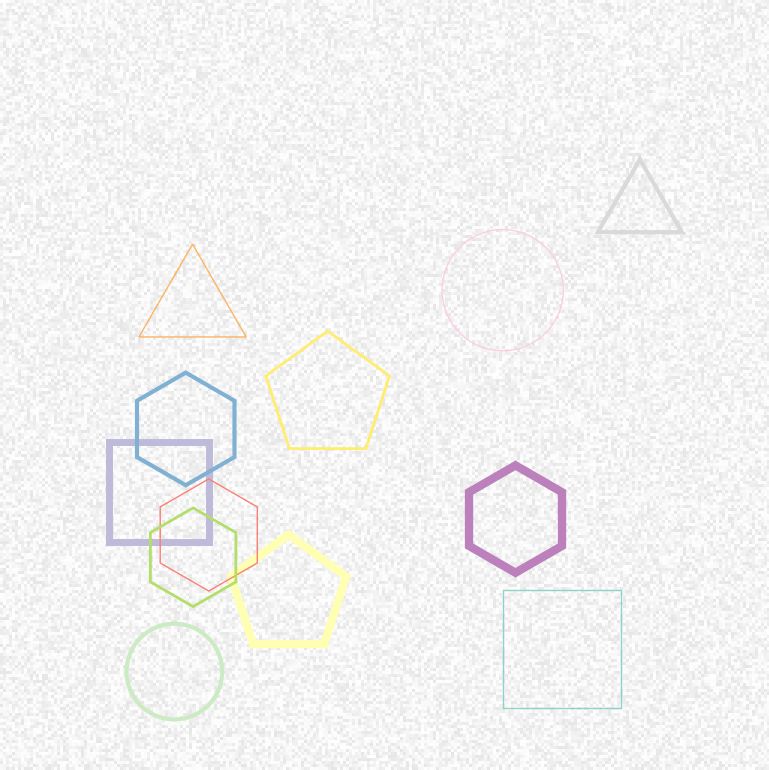[{"shape": "square", "thickness": 0.5, "radius": 0.38, "center": [0.73, 0.157]}, {"shape": "pentagon", "thickness": 3, "radius": 0.39, "center": [0.375, 0.227]}, {"shape": "square", "thickness": 2.5, "radius": 0.33, "center": [0.207, 0.361]}, {"shape": "hexagon", "thickness": 0.5, "radius": 0.36, "center": [0.271, 0.305]}, {"shape": "hexagon", "thickness": 1.5, "radius": 0.37, "center": [0.241, 0.443]}, {"shape": "triangle", "thickness": 0.5, "radius": 0.4, "center": [0.25, 0.603]}, {"shape": "hexagon", "thickness": 1, "radius": 0.32, "center": [0.251, 0.276]}, {"shape": "circle", "thickness": 0.5, "radius": 0.39, "center": [0.653, 0.623]}, {"shape": "triangle", "thickness": 1.5, "radius": 0.31, "center": [0.831, 0.73]}, {"shape": "hexagon", "thickness": 3, "radius": 0.35, "center": [0.67, 0.326]}, {"shape": "circle", "thickness": 1.5, "radius": 0.31, "center": [0.226, 0.128]}, {"shape": "pentagon", "thickness": 1, "radius": 0.42, "center": [0.426, 0.486]}]